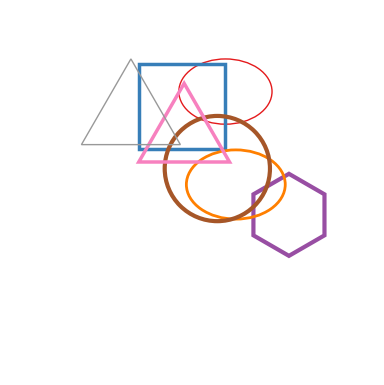[{"shape": "oval", "thickness": 1, "radius": 0.61, "center": [0.586, 0.762]}, {"shape": "square", "thickness": 2.5, "radius": 0.56, "center": [0.473, 0.723]}, {"shape": "hexagon", "thickness": 3, "radius": 0.53, "center": [0.751, 0.442]}, {"shape": "oval", "thickness": 2, "radius": 0.64, "center": [0.612, 0.521]}, {"shape": "circle", "thickness": 3, "radius": 0.68, "center": [0.565, 0.562]}, {"shape": "triangle", "thickness": 2.5, "radius": 0.68, "center": [0.478, 0.647]}, {"shape": "triangle", "thickness": 1, "radius": 0.74, "center": [0.34, 0.699]}]